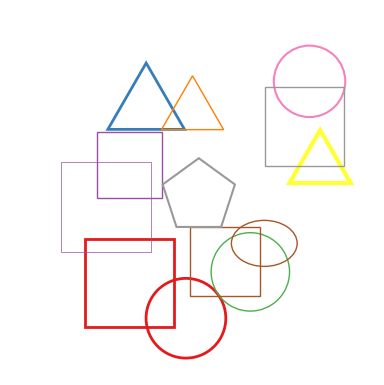[{"shape": "circle", "thickness": 2, "radius": 0.52, "center": [0.483, 0.173]}, {"shape": "square", "thickness": 2, "radius": 0.58, "center": [0.337, 0.265]}, {"shape": "triangle", "thickness": 2, "radius": 0.57, "center": [0.38, 0.721]}, {"shape": "circle", "thickness": 1, "radius": 0.51, "center": [0.65, 0.294]}, {"shape": "square", "thickness": 1, "radius": 0.43, "center": [0.336, 0.571]}, {"shape": "square", "thickness": 0.5, "radius": 0.59, "center": [0.275, 0.462]}, {"shape": "triangle", "thickness": 1, "radius": 0.47, "center": [0.5, 0.71]}, {"shape": "triangle", "thickness": 3, "radius": 0.46, "center": [0.831, 0.57]}, {"shape": "square", "thickness": 1, "radius": 0.45, "center": [0.585, 0.321]}, {"shape": "oval", "thickness": 1, "radius": 0.43, "center": [0.686, 0.368]}, {"shape": "circle", "thickness": 1.5, "radius": 0.46, "center": [0.804, 0.789]}, {"shape": "pentagon", "thickness": 1.5, "radius": 0.49, "center": [0.516, 0.49]}, {"shape": "square", "thickness": 1, "radius": 0.51, "center": [0.791, 0.672]}]